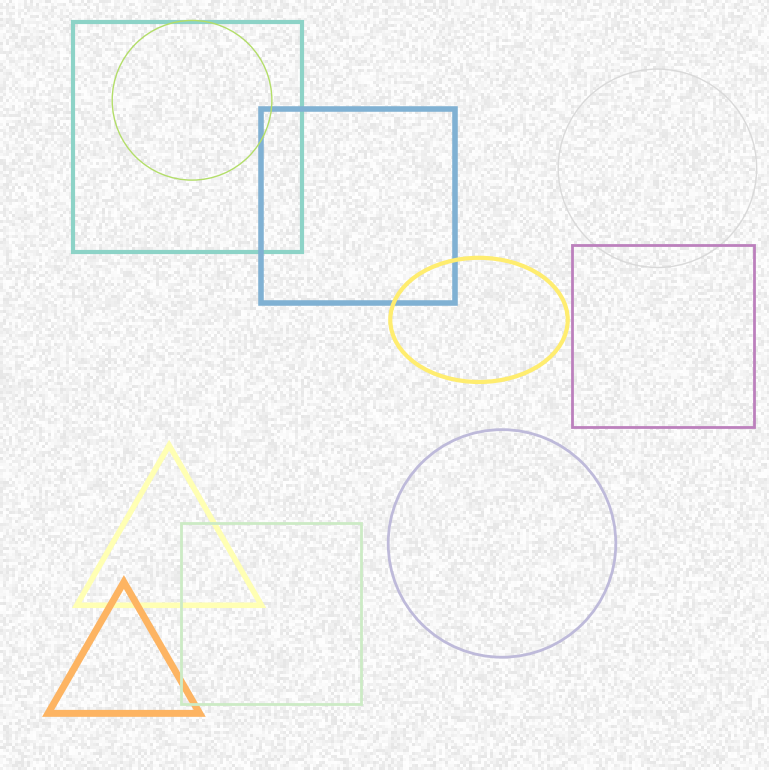[{"shape": "square", "thickness": 1.5, "radius": 0.75, "center": [0.243, 0.822]}, {"shape": "triangle", "thickness": 2, "radius": 0.69, "center": [0.22, 0.283]}, {"shape": "circle", "thickness": 1, "radius": 0.74, "center": [0.652, 0.294]}, {"shape": "square", "thickness": 2, "radius": 0.63, "center": [0.465, 0.733]}, {"shape": "triangle", "thickness": 2.5, "radius": 0.57, "center": [0.161, 0.13]}, {"shape": "circle", "thickness": 0.5, "radius": 0.52, "center": [0.249, 0.87]}, {"shape": "circle", "thickness": 0.5, "radius": 0.64, "center": [0.854, 0.781]}, {"shape": "square", "thickness": 1, "radius": 0.59, "center": [0.861, 0.564]}, {"shape": "square", "thickness": 1, "radius": 0.59, "center": [0.352, 0.203]}, {"shape": "oval", "thickness": 1.5, "radius": 0.58, "center": [0.622, 0.585]}]